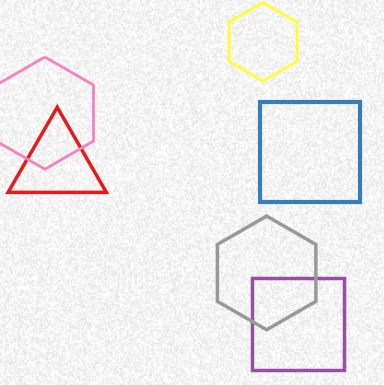[{"shape": "triangle", "thickness": 2.5, "radius": 0.74, "center": [0.149, 0.574]}, {"shape": "square", "thickness": 3, "radius": 0.65, "center": [0.806, 0.605]}, {"shape": "square", "thickness": 2.5, "radius": 0.59, "center": [0.775, 0.159]}, {"shape": "hexagon", "thickness": 2, "radius": 0.51, "center": [0.683, 0.891]}, {"shape": "hexagon", "thickness": 2, "radius": 0.73, "center": [0.117, 0.706]}, {"shape": "hexagon", "thickness": 2.5, "radius": 0.74, "center": [0.693, 0.291]}]